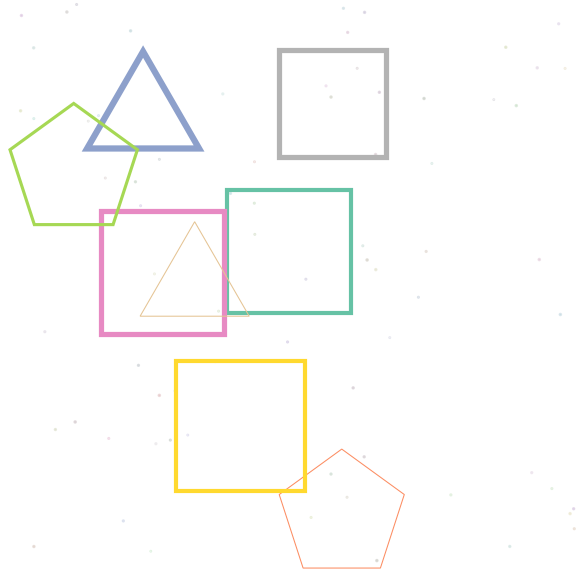[{"shape": "square", "thickness": 2, "radius": 0.54, "center": [0.501, 0.564]}, {"shape": "pentagon", "thickness": 0.5, "radius": 0.57, "center": [0.592, 0.108]}, {"shape": "triangle", "thickness": 3, "radius": 0.56, "center": [0.248, 0.798]}, {"shape": "square", "thickness": 2.5, "radius": 0.53, "center": [0.281, 0.528]}, {"shape": "pentagon", "thickness": 1.5, "radius": 0.58, "center": [0.128, 0.704]}, {"shape": "square", "thickness": 2, "radius": 0.56, "center": [0.417, 0.261]}, {"shape": "triangle", "thickness": 0.5, "radius": 0.55, "center": [0.337, 0.506]}, {"shape": "square", "thickness": 2.5, "radius": 0.46, "center": [0.576, 0.82]}]